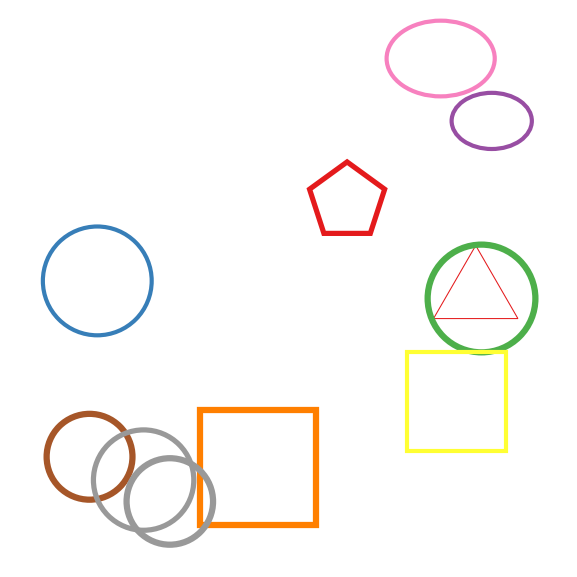[{"shape": "pentagon", "thickness": 2.5, "radius": 0.34, "center": [0.601, 0.65]}, {"shape": "triangle", "thickness": 0.5, "radius": 0.42, "center": [0.824, 0.49]}, {"shape": "circle", "thickness": 2, "radius": 0.47, "center": [0.168, 0.513]}, {"shape": "circle", "thickness": 3, "radius": 0.47, "center": [0.834, 0.482]}, {"shape": "oval", "thickness": 2, "radius": 0.35, "center": [0.851, 0.79]}, {"shape": "square", "thickness": 3, "radius": 0.5, "center": [0.447, 0.19]}, {"shape": "square", "thickness": 2, "radius": 0.43, "center": [0.791, 0.304]}, {"shape": "circle", "thickness": 3, "radius": 0.37, "center": [0.155, 0.208]}, {"shape": "oval", "thickness": 2, "radius": 0.47, "center": [0.763, 0.898]}, {"shape": "circle", "thickness": 2.5, "radius": 0.43, "center": [0.249, 0.168]}, {"shape": "circle", "thickness": 3, "radius": 0.37, "center": [0.294, 0.131]}]